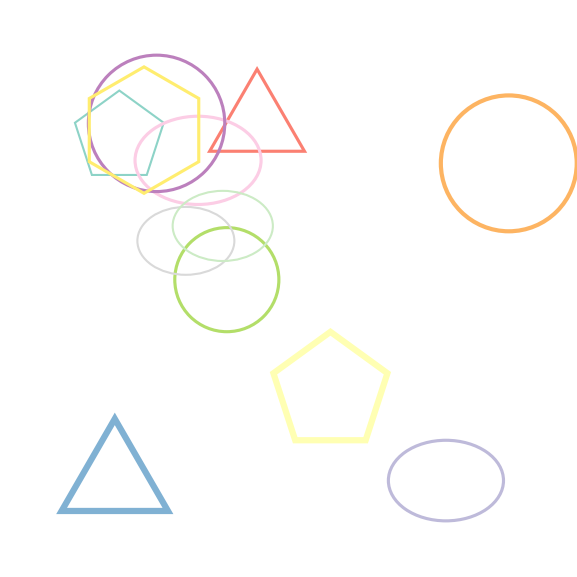[{"shape": "pentagon", "thickness": 1, "radius": 0.4, "center": [0.207, 0.762]}, {"shape": "pentagon", "thickness": 3, "radius": 0.52, "center": [0.572, 0.321]}, {"shape": "oval", "thickness": 1.5, "radius": 0.5, "center": [0.772, 0.167]}, {"shape": "triangle", "thickness": 1.5, "radius": 0.47, "center": [0.445, 0.785]}, {"shape": "triangle", "thickness": 3, "radius": 0.53, "center": [0.199, 0.168]}, {"shape": "circle", "thickness": 2, "radius": 0.59, "center": [0.881, 0.716]}, {"shape": "circle", "thickness": 1.5, "radius": 0.45, "center": [0.393, 0.515]}, {"shape": "oval", "thickness": 1.5, "radius": 0.55, "center": [0.343, 0.721]}, {"shape": "oval", "thickness": 1, "radius": 0.42, "center": [0.322, 0.582]}, {"shape": "circle", "thickness": 1.5, "radius": 0.59, "center": [0.271, 0.786]}, {"shape": "oval", "thickness": 1, "radius": 0.43, "center": [0.386, 0.608]}, {"shape": "hexagon", "thickness": 1.5, "radius": 0.55, "center": [0.249, 0.774]}]